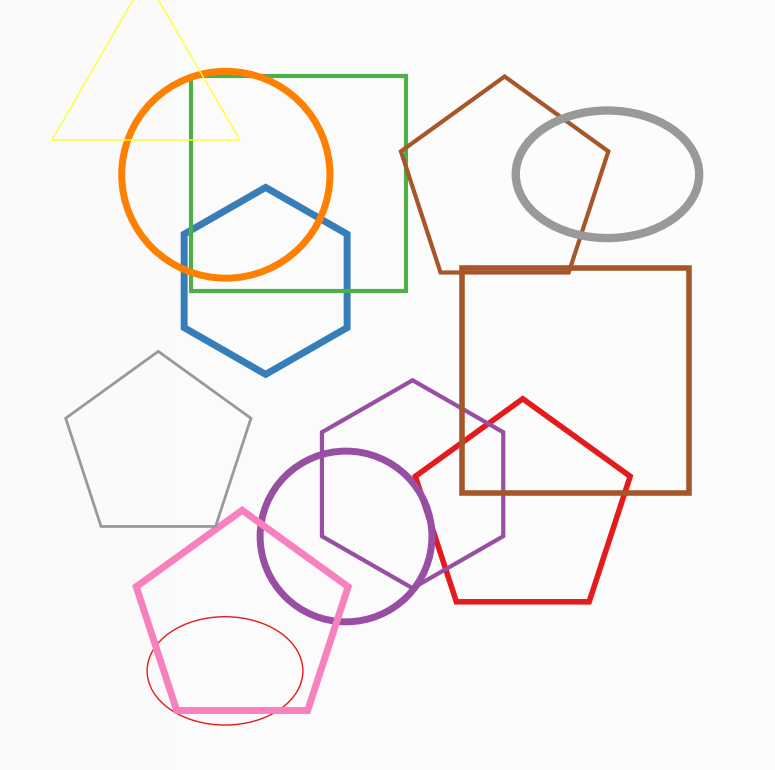[{"shape": "pentagon", "thickness": 2, "radius": 0.73, "center": [0.675, 0.336]}, {"shape": "oval", "thickness": 0.5, "radius": 0.5, "center": [0.29, 0.129]}, {"shape": "hexagon", "thickness": 2.5, "radius": 0.61, "center": [0.343, 0.635]}, {"shape": "square", "thickness": 1.5, "radius": 0.7, "center": [0.385, 0.762]}, {"shape": "circle", "thickness": 2.5, "radius": 0.55, "center": [0.446, 0.303]}, {"shape": "hexagon", "thickness": 1.5, "radius": 0.68, "center": [0.532, 0.371]}, {"shape": "circle", "thickness": 2.5, "radius": 0.67, "center": [0.291, 0.773]}, {"shape": "triangle", "thickness": 0.5, "radius": 0.7, "center": [0.188, 0.888]}, {"shape": "pentagon", "thickness": 1.5, "radius": 0.7, "center": [0.651, 0.76]}, {"shape": "square", "thickness": 2, "radius": 0.73, "center": [0.743, 0.506]}, {"shape": "pentagon", "thickness": 2.5, "radius": 0.72, "center": [0.312, 0.194]}, {"shape": "pentagon", "thickness": 1, "radius": 0.63, "center": [0.204, 0.418]}, {"shape": "oval", "thickness": 3, "radius": 0.59, "center": [0.784, 0.774]}]